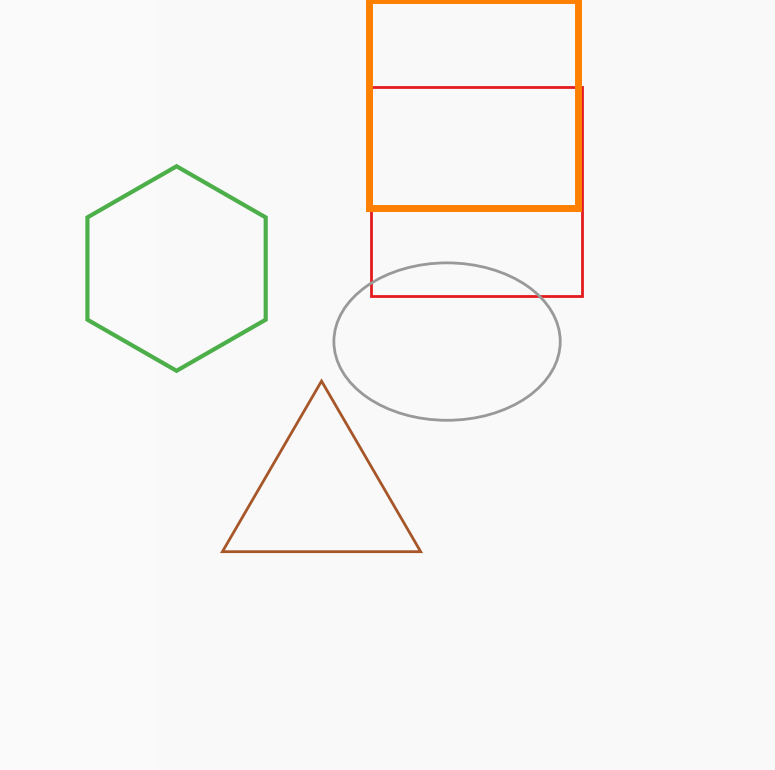[{"shape": "square", "thickness": 1, "radius": 0.68, "center": [0.615, 0.751]}, {"shape": "hexagon", "thickness": 1.5, "radius": 0.66, "center": [0.228, 0.651]}, {"shape": "square", "thickness": 2.5, "radius": 0.67, "center": [0.611, 0.865]}, {"shape": "triangle", "thickness": 1, "radius": 0.74, "center": [0.415, 0.357]}, {"shape": "oval", "thickness": 1, "radius": 0.73, "center": [0.577, 0.556]}]